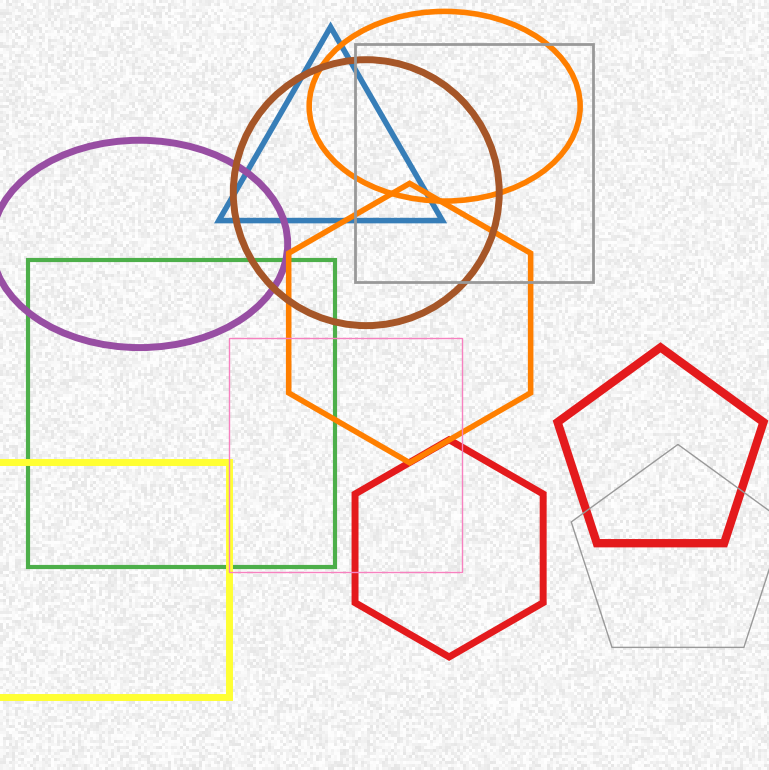[{"shape": "hexagon", "thickness": 2.5, "radius": 0.71, "center": [0.583, 0.288]}, {"shape": "pentagon", "thickness": 3, "radius": 0.7, "center": [0.858, 0.408]}, {"shape": "triangle", "thickness": 2, "radius": 0.84, "center": [0.429, 0.797]}, {"shape": "square", "thickness": 1.5, "radius": 1.0, "center": [0.236, 0.463]}, {"shape": "oval", "thickness": 2.5, "radius": 0.96, "center": [0.181, 0.683]}, {"shape": "oval", "thickness": 2, "radius": 0.88, "center": [0.577, 0.862]}, {"shape": "hexagon", "thickness": 2, "radius": 0.91, "center": [0.532, 0.58]}, {"shape": "square", "thickness": 2.5, "radius": 0.76, "center": [0.145, 0.247]}, {"shape": "circle", "thickness": 2.5, "radius": 0.86, "center": [0.476, 0.75]}, {"shape": "square", "thickness": 0.5, "radius": 0.76, "center": [0.448, 0.409]}, {"shape": "pentagon", "thickness": 0.5, "radius": 0.73, "center": [0.88, 0.277]}, {"shape": "square", "thickness": 1, "radius": 0.77, "center": [0.616, 0.789]}]